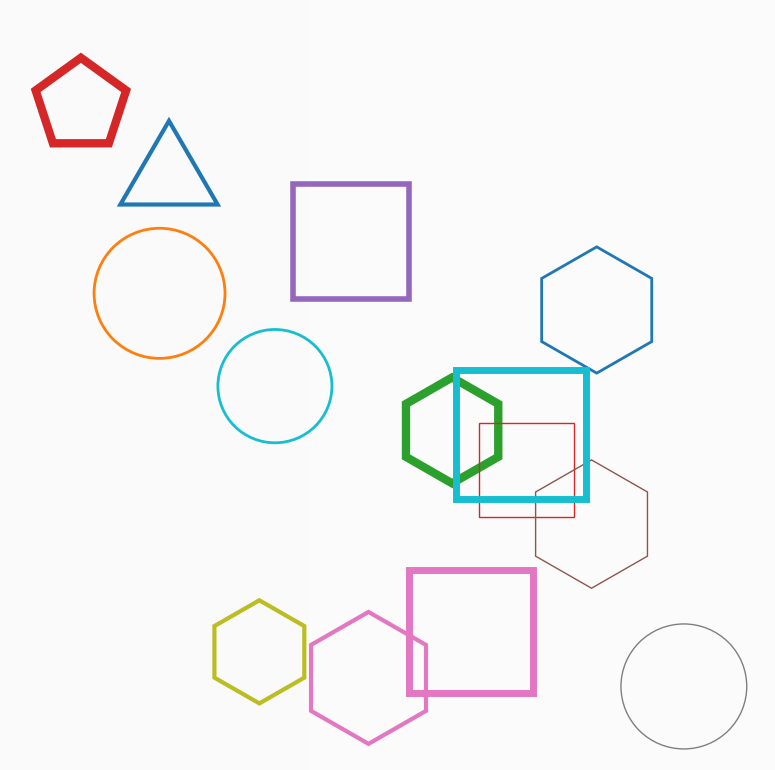[{"shape": "triangle", "thickness": 1.5, "radius": 0.36, "center": [0.218, 0.771]}, {"shape": "hexagon", "thickness": 1, "radius": 0.41, "center": [0.77, 0.597]}, {"shape": "circle", "thickness": 1, "radius": 0.42, "center": [0.206, 0.619]}, {"shape": "hexagon", "thickness": 3, "radius": 0.34, "center": [0.583, 0.441]}, {"shape": "pentagon", "thickness": 3, "radius": 0.31, "center": [0.104, 0.864]}, {"shape": "square", "thickness": 0.5, "radius": 0.31, "center": [0.679, 0.39]}, {"shape": "square", "thickness": 2, "radius": 0.37, "center": [0.453, 0.686]}, {"shape": "hexagon", "thickness": 0.5, "radius": 0.42, "center": [0.763, 0.319]}, {"shape": "hexagon", "thickness": 1.5, "radius": 0.43, "center": [0.475, 0.12]}, {"shape": "square", "thickness": 2.5, "radius": 0.4, "center": [0.608, 0.18]}, {"shape": "circle", "thickness": 0.5, "radius": 0.41, "center": [0.882, 0.109]}, {"shape": "hexagon", "thickness": 1.5, "radius": 0.33, "center": [0.335, 0.153]}, {"shape": "square", "thickness": 2.5, "radius": 0.42, "center": [0.673, 0.436]}, {"shape": "circle", "thickness": 1, "radius": 0.37, "center": [0.355, 0.499]}]